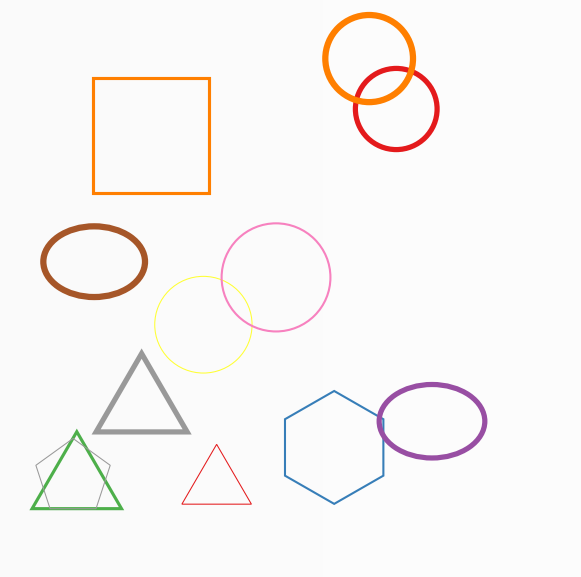[{"shape": "triangle", "thickness": 0.5, "radius": 0.35, "center": [0.373, 0.161]}, {"shape": "circle", "thickness": 2.5, "radius": 0.35, "center": [0.682, 0.81]}, {"shape": "hexagon", "thickness": 1, "radius": 0.49, "center": [0.575, 0.224]}, {"shape": "triangle", "thickness": 1.5, "radius": 0.44, "center": [0.132, 0.163]}, {"shape": "oval", "thickness": 2.5, "radius": 0.45, "center": [0.743, 0.27]}, {"shape": "square", "thickness": 1.5, "radius": 0.5, "center": [0.26, 0.764]}, {"shape": "circle", "thickness": 3, "radius": 0.38, "center": [0.635, 0.898]}, {"shape": "circle", "thickness": 0.5, "radius": 0.42, "center": [0.35, 0.437]}, {"shape": "oval", "thickness": 3, "radius": 0.44, "center": [0.162, 0.546]}, {"shape": "circle", "thickness": 1, "radius": 0.47, "center": [0.475, 0.519]}, {"shape": "triangle", "thickness": 2.5, "radius": 0.45, "center": [0.244, 0.296]}, {"shape": "pentagon", "thickness": 0.5, "radius": 0.34, "center": [0.126, 0.173]}]